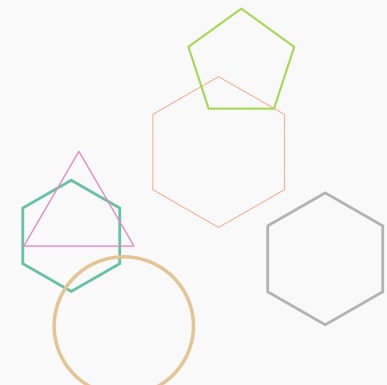[{"shape": "hexagon", "thickness": 2, "radius": 0.72, "center": [0.184, 0.387]}, {"shape": "hexagon", "thickness": 0.5, "radius": 0.98, "center": [0.564, 0.605]}, {"shape": "triangle", "thickness": 1, "radius": 0.82, "center": [0.204, 0.443]}, {"shape": "pentagon", "thickness": 1.5, "radius": 0.72, "center": [0.623, 0.834]}, {"shape": "circle", "thickness": 2.5, "radius": 0.9, "center": [0.319, 0.153]}, {"shape": "hexagon", "thickness": 2, "radius": 0.86, "center": [0.839, 0.328]}]